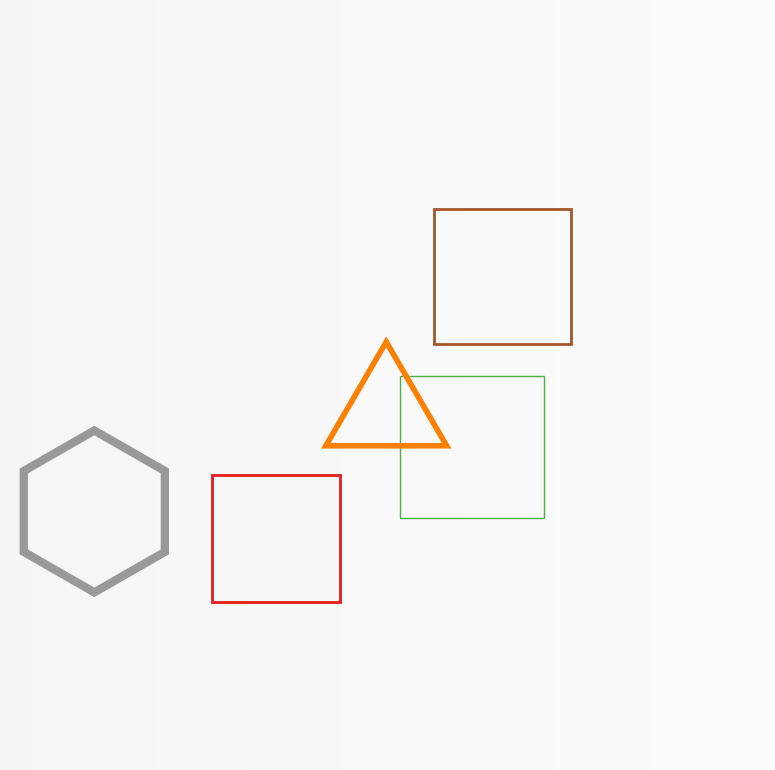[{"shape": "square", "thickness": 1, "radius": 0.41, "center": [0.356, 0.301]}, {"shape": "square", "thickness": 0.5, "radius": 0.46, "center": [0.609, 0.42]}, {"shape": "triangle", "thickness": 2, "radius": 0.45, "center": [0.498, 0.466]}, {"shape": "square", "thickness": 1, "radius": 0.44, "center": [0.648, 0.641]}, {"shape": "hexagon", "thickness": 3, "radius": 0.53, "center": [0.122, 0.336]}]